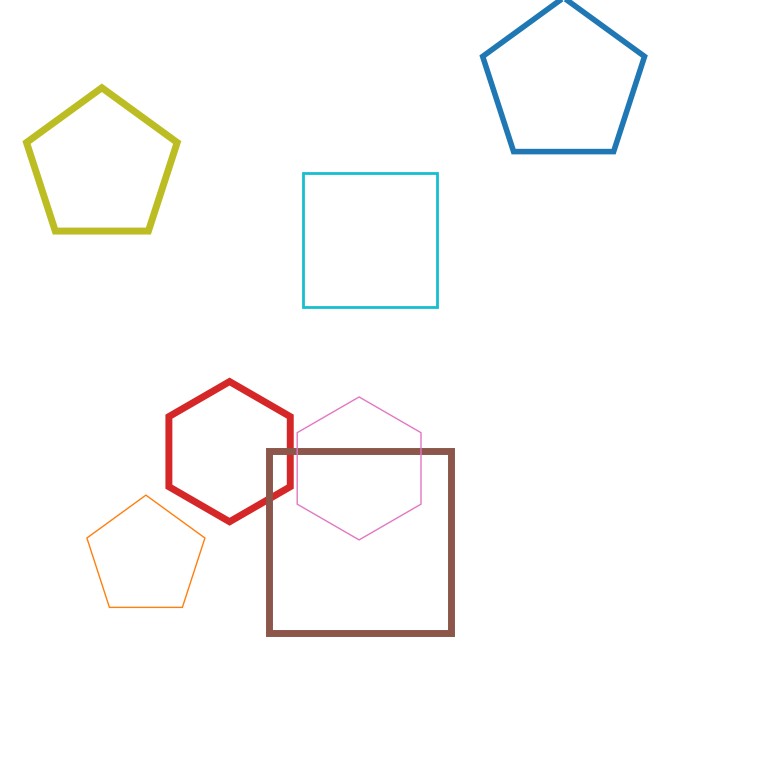[{"shape": "pentagon", "thickness": 2, "radius": 0.55, "center": [0.732, 0.893]}, {"shape": "pentagon", "thickness": 0.5, "radius": 0.4, "center": [0.189, 0.276]}, {"shape": "hexagon", "thickness": 2.5, "radius": 0.46, "center": [0.298, 0.413]}, {"shape": "square", "thickness": 2.5, "radius": 0.59, "center": [0.468, 0.296]}, {"shape": "hexagon", "thickness": 0.5, "radius": 0.46, "center": [0.466, 0.392]}, {"shape": "pentagon", "thickness": 2.5, "radius": 0.51, "center": [0.132, 0.783]}, {"shape": "square", "thickness": 1, "radius": 0.43, "center": [0.481, 0.688]}]